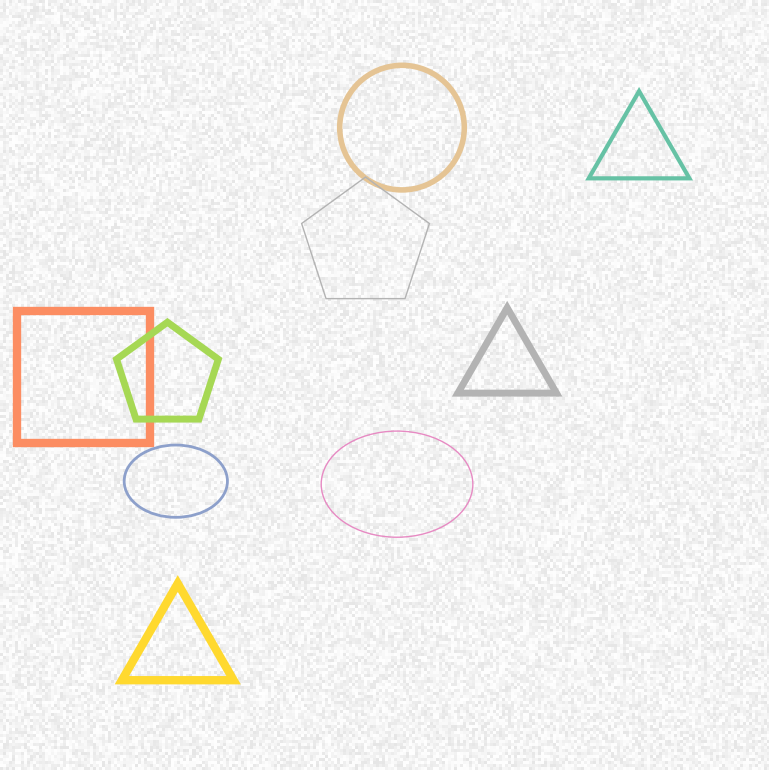[{"shape": "triangle", "thickness": 1.5, "radius": 0.38, "center": [0.83, 0.806]}, {"shape": "square", "thickness": 3, "radius": 0.43, "center": [0.109, 0.511]}, {"shape": "oval", "thickness": 1, "radius": 0.34, "center": [0.228, 0.375]}, {"shape": "oval", "thickness": 0.5, "radius": 0.49, "center": [0.516, 0.371]}, {"shape": "pentagon", "thickness": 2.5, "radius": 0.35, "center": [0.217, 0.512]}, {"shape": "triangle", "thickness": 3, "radius": 0.42, "center": [0.231, 0.159]}, {"shape": "circle", "thickness": 2, "radius": 0.4, "center": [0.522, 0.834]}, {"shape": "pentagon", "thickness": 0.5, "radius": 0.44, "center": [0.475, 0.683]}, {"shape": "triangle", "thickness": 2.5, "radius": 0.37, "center": [0.659, 0.526]}]